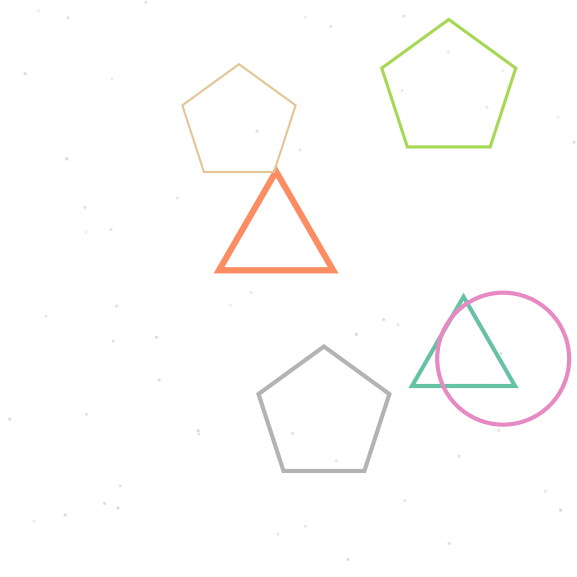[{"shape": "triangle", "thickness": 2, "radius": 0.52, "center": [0.803, 0.382]}, {"shape": "triangle", "thickness": 3, "radius": 0.57, "center": [0.478, 0.588]}, {"shape": "circle", "thickness": 2, "radius": 0.57, "center": [0.871, 0.378]}, {"shape": "pentagon", "thickness": 1.5, "radius": 0.61, "center": [0.777, 0.843]}, {"shape": "pentagon", "thickness": 1, "radius": 0.52, "center": [0.414, 0.785]}, {"shape": "pentagon", "thickness": 2, "radius": 0.6, "center": [0.561, 0.28]}]